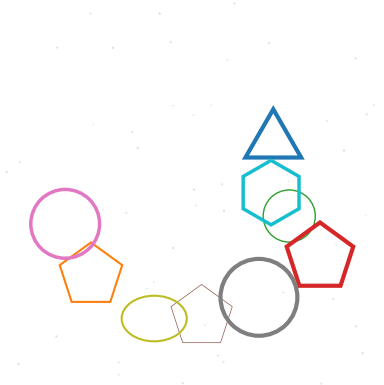[{"shape": "triangle", "thickness": 3, "radius": 0.42, "center": [0.71, 0.633]}, {"shape": "pentagon", "thickness": 1.5, "radius": 0.43, "center": [0.236, 0.285]}, {"shape": "circle", "thickness": 1, "radius": 0.34, "center": [0.751, 0.439]}, {"shape": "pentagon", "thickness": 3, "radius": 0.45, "center": [0.831, 0.331]}, {"shape": "pentagon", "thickness": 0.5, "radius": 0.42, "center": [0.524, 0.178]}, {"shape": "circle", "thickness": 2.5, "radius": 0.45, "center": [0.169, 0.419]}, {"shape": "circle", "thickness": 3, "radius": 0.5, "center": [0.673, 0.228]}, {"shape": "oval", "thickness": 1.5, "radius": 0.42, "center": [0.401, 0.173]}, {"shape": "hexagon", "thickness": 2.5, "radius": 0.42, "center": [0.704, 0.5]}]